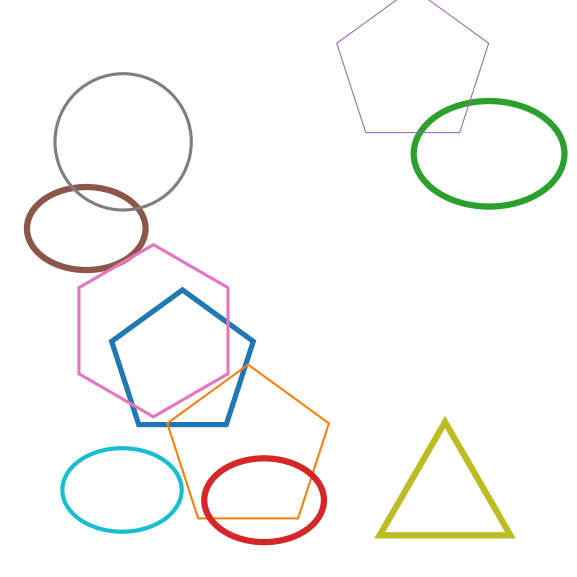[{"shape": "pentagon", "thickness": 2.5, "radius": 0.64, "center": [0.316, 0.368]}, {"shape": "pentagon", "thickness": 1, "radius": 0.74, "center": [0.43, 0.221]}, {"shape": "oval", "thickness": 3, "radius": 0.65, "center": [0.847, 0.733]}, {"shape": "oval", "thickness": 3, "radius": 0.52, "center": [0.457, 0.133]}, {"shape": "pentagon", "thickness": 0.5, "radius": 0.69, "center": [0.715, 0.881]}, {"shape": "oval", "thickness": 3, "radius": 0.51, "center": [0.149, 0.603]}, {"shape": "hexagon", "thickness": 1.5, "radius": 0.75, "center": [0.266, 0.426]}, {"shape": "circle", "thickness": 1.5, "radius": 0.59, "center": [0.213, 0.754]}, {"shape": "triangle", "thickness": 3, "radius": 0.65, "center": [0.771, 0.138]}, {"shape": "oval", "thickness": 2, "radius": 0.52, "center": [0.211, 0.151]}]